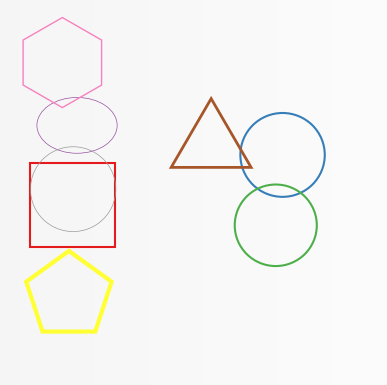[{"shape": "square", "thickness": 1.5, "radius": 0.55, "center": [0.188, 0.468]}, {"shape": "circle", "thickness": 1.5, "radius": 0.54, "center": [0.729, 0.598]}, {"shape": "circle", "thickness": 1.5, "radius": 0.53, "center": [0.712, 0.415]}, {"shape": "oval", "thickness": 0.5, "radius": 0.52, "center": [0.199, 0.674]}, {"shape": "pentagon", "thickness": 3, "radius": 0.58, "center": [0.178, 0.232]}, {"shape": "triangle", "thickness": 2, "radius": 0.6, "center": [0.545, 0.625]}, {"shape": "hexagon", "thickness": 1, "radius": 0.58, "center": [0.161, 0.837]}, {"shape": "circle", "thickness": 0.5, "radius": 0.55, "center": [0.189, 0.509]}]